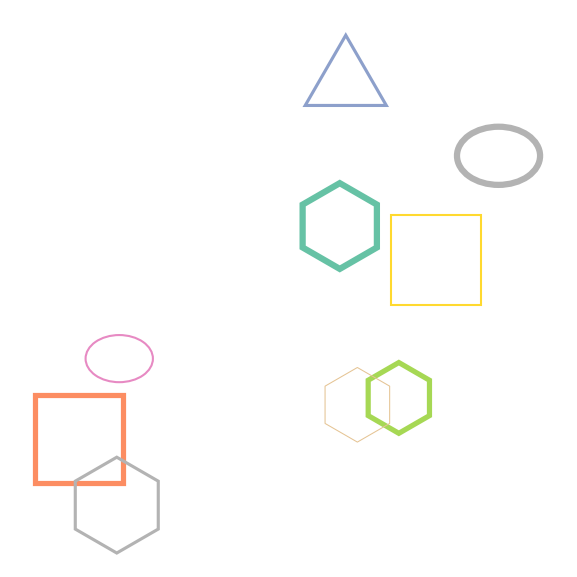[{"shape": "hexagon", "thickness": 3, "radius": 0.37, "center": [0.588, 0.608]}, {"shape": "square", "thickness": 2.5, "radius": 0.38, "center": [0.136, 0.239]}, {"shape": "triangle", "thickness": 1.5, "radius": 0.41, "center": [0.599, 0.857]}, {"shape": "oval", "thickness": 1, "radius": 0.29, "center": [0.206, 0.378]}, {"shape": "hexagon", "thickness": 2.5, "radius": 0.31, "center": [0.691, 0.31]}, {"shape": "square", "thickness": 1, "radius": 0.39, "center": [0.755, 0.549]}, {"shape": "hexagon", "thickness": 0.5, "radius": 0.32, "center": [0.619, 0.298]}, {"shape": "hexagon", "thickness": 1.5, "radius": 0.41, "center": [0.202, 0.124]}, {"shape": "oval", "thickness": 3, "radius": 0.36, "center": [0.863, 0.729]}]